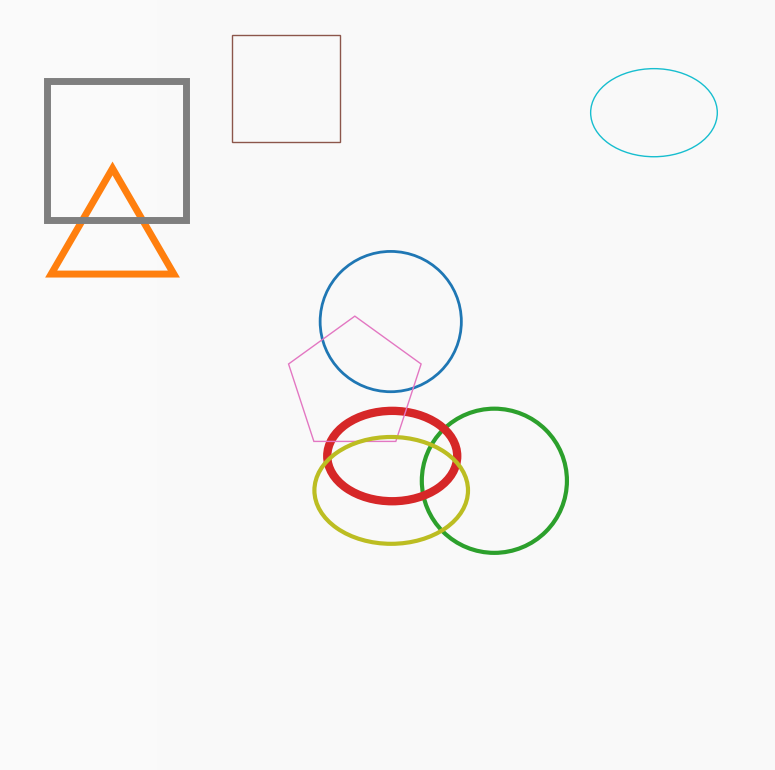[{"shape": "circle", "thickness": 1, "radius": 0.46, "center": [0.504, 0.582]}, {"shape": "triangle", "thickness": 2.5, "radius": 0.46, "center": [0.145, 0.69]}, {"shape": "circle", "thickness": 1.5, "radius": 0.47, "center": [0.638, 0.376]}, {"shape": "oval", "thickness": 3, "radius": 0.42, "center": [0.506, 0.408]}, {"shape": "square", "thickness": 0.5, "radius": 0.35, "center": [0.369, 0.885]}, {"shape": "pentagon", "thickness": 0.5, "radius": 0.45, "center": [0.458, 0.499]}, {"shape": "square", "thickness": 2.5, "radius": 0.45, "center": [0.151, 0.805]}, {"shape": "oval", "thickness": 1.5, "radius": 0.5, "center": [0.505, 0.363]}, {"shape": "oval", "thickness": 0.5, "radius": 0.41, "center": [0.844, 0.854]}]